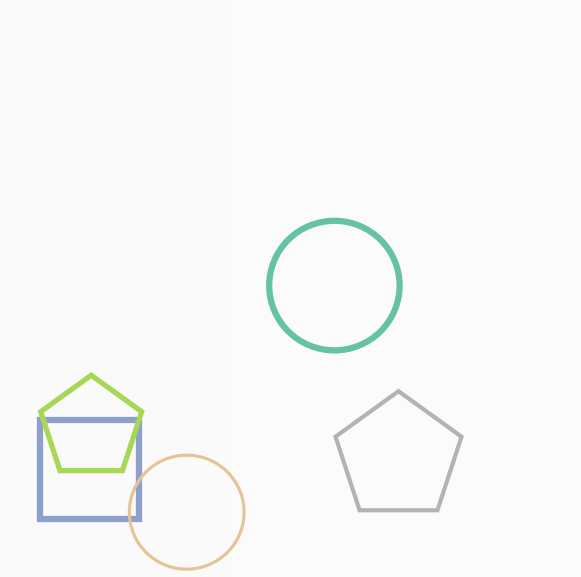[{"shape": "circle", "thickness": 3, "radius": 0.56, "center": [0.575, 0.505]}, {"shape": "square", "thickness": 3, "radius": 0.43, "center": [0.154, 0.186]}, {"shape": "pentagon", "thickness": 2.5, "radius": 0.46, "center": [0.157, 0.258]}, {"shape": "circle", "thickness": 1.5, "radius": 0.49, "center": [0.321, 0.112]}, {"shape": "pentagon", "thickness": 2, "radius": 0.57, "center": [0.686, 0.208]}]